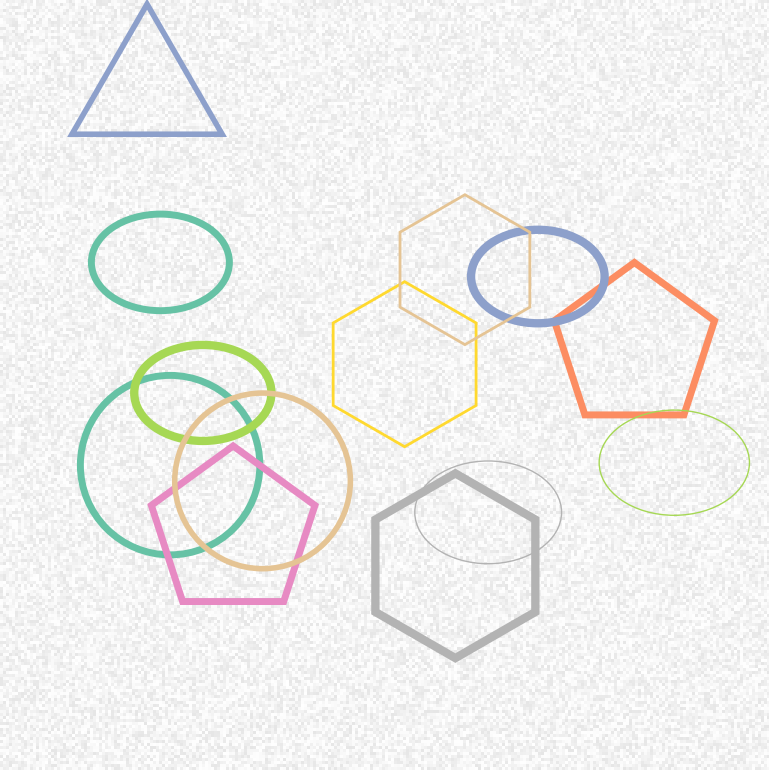[{"shape": "oval", "thickness": 2.5, "radius": 0.45, "center": [0.208, 0.659]}, {"shape": "circle", "thickness": 2.5, "radius": 0.58, "center": [0.221, 0.396]}, {"shape": "pentagon", "thickness": 2.5, "radius": 0.55, "center": [0.824, 0.55]}, {"shape": "oval", "thickness": 3, "radius": 0.43, "center": [0.698, 0.641]}, {"shape": "triangle", "thickness": 2, "radius": 0.56, "center": [0.191, 0.882]}, {"shape": "pentagon", "thickness": 2.5, "radius": 0.56, "center": [0.303, 0.309]}, {"shape": "oval", "thickness": 3, "radius": 0.45, "center": [0.263, 0.49]}, {"shape": "oval", "thickness": 0.5, "radius": 0.49, "center": [0.876, 0.399]}, {"shape": "hexagon", "thickness": 1, "radius": 0.54, "center": [0.525, 0.527]}, {"shape": "circle", "thickness": 2, "radius": 0.57, "center": [0.341, 0.375]}, {"shape": "hexagon", "thickness": 1, "radius": 0.49, "center": [0.604, 0.65]}, {"shape": "oval", "thickness": 0.5, "radius": 0.48, "center": [0.634, 0.335]}, {"shape": "hexagon", "thickness": 3, "radius": 0.6, "center": [0.591, 0.265]}]